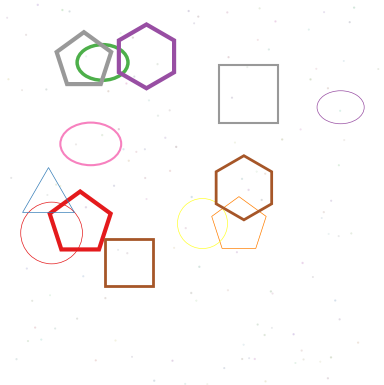[{"shape": "pentagon", "thickness": 3, "radius": 0.42, "center": [0.208, 0.419]}, {"shape": "circle", "thickness": 0.5, "radius": 0.4, "center": [0.134, 0.395]}, {"shape": "triangle", "thickness": 0.5, "radius": 0.39, "center": [0.126, 0.487]}, {"shape": "oval", "thickness": 2.5, "radius": 0.33, "center": [0.266, 0.838]}, {"shape": "hexagon", "thickness": 3, "radius": 0.41, "center": [0.38, 0.854]}, {"shape": "oval", "thickness": 0.5, "radius": 0.31, "center": [0.885, 0.721]}, {"shape": "pentagon", "thickness": 0.5, "radius": 0.37, "center": [0.621, 0.415]}, {"shape": "circle", "thickness": 0.5, "radius": 0.33, "center": [0.526, 0.419]}, {"shape": "square", "thickness": 2, "radius": 0.31, "center": [0.335, 0.319]}, {"shape": "hexagon", "thickness": 2, "radius": 0.42, "center": [0.634, 0.512]}, {"shape": "oval", "thickness": 1.5, "radius": 0.4, "center": [0.236, 0.626]}, {"shape": "pentagon", "thickness": 3, "radius": 0.37, "center": [0.218, 0.842]}, {"shape": "square", "thickness": 1.5, "radius": 0.38, "center": [0.645, 0.757]}]